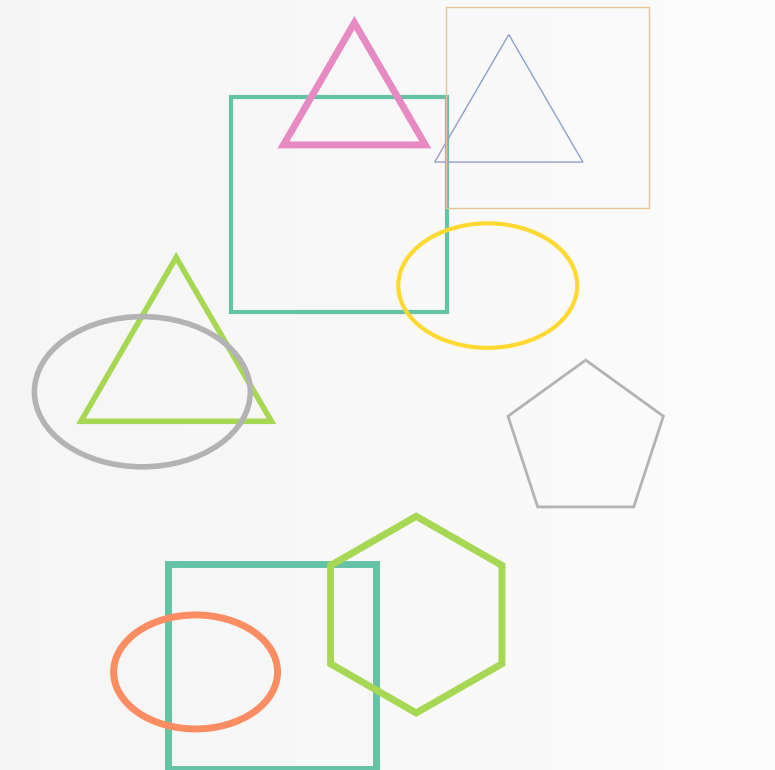[{"shape": "square", "thickness": 1.5, "radius": 0.7, "center": [0.437, 0.734]}, {"shape": "square", "thickness": 2.5, "radius": 0.67, "center": [0.351, 0.134]}, {"shape": "oval", "thickness": 2.5, "radius": 0.53, "center": [0.252, 0.127]}, {"shape": "triangle", "thickness": 0.5, "radius": 0.55, "center": [0.656, 0.845]}, {"shape": "triangle", "thickness": 2.5, "radius": 0.53, "center": [0.457, 0.865]}, {"shape": "hexagon", "thickness": 2.5, "radius": 0.64, "center": [0.537, 0.202]}, {"shape": "triangle", "thickness": 2, "radius": 0.71, "center": [0.227, 0.524]}, {"shape": "oval", "thickness": 1.5, "radius": 0.58, "center": [0.629, 0.629]}, {"shape": "square", "thickness": 0.5, "radius": 0.65, "center": [0.707, 0.861]}, {"shape": "pentagon", "thickness": 1, "radius": 0.53, "center": [0.756, 0.427]}, {"shape": "oval", "thickness": 2, "radius": 0.7, "center": [0.184, 0.491]}]